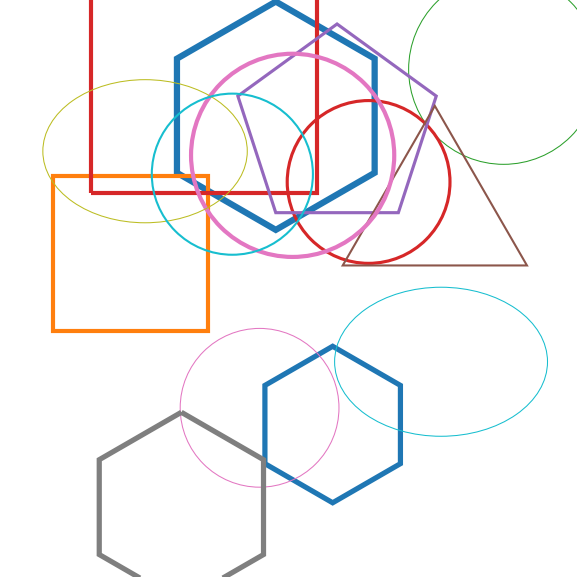[{"shape": "hexagon", "thickness": 3, "radius": 0.99, "center": [0.478, 0.799]}, {"shape": "hexagon", "thickness": 2.5, "radius": 0.68, "center": [0.576, 0.264]}, {"shape": "square", "thickness": 2, "radius": 0.67, "center": [0.226, 0.56]}, {"shape": "circle", "thickness": 0.5, "radius": 0.82, "center": [0.872, 0.879]}, {"shape": "square", "thickness": 2, "radius": 0.98, "center": [0.353, 0.861]}, {"shape": "circle", "thickness": 1.5, "radius": 0.7, "center": [0.638, 0.684]}, {"shape": "pentagon", "thickness": 1.5, "radius": 0.9, "center": [0.584, 0.777]}, {"shape": "triangle", "thickness": 1, "radius": 0.92, "center": [0.753, 0.632]}, {"shape": "circle", "thickness": 2, "radius": 0.88, "center": [0.507, 0.73]}, {"shape": "circle", "thickness": 0.5, "radius": 0.69, "center": [0.449, 0.293]}, {"shape": "hexagon", "thickness": 2.5, "radius": 0.82, "center": [0.314, 0.121]}, {"shape": "oval", "thickness": 0.5, "radius": 0.89, "center": [0.251, 0.737]}, {"shape": "circle", "thickness": 1, "radius": 0.7, "center": [0.402, 0.698]}, {"shape": "oval", "thickness": 0.5, "radius": 0.92, "center": [0.764, 0.373]}]